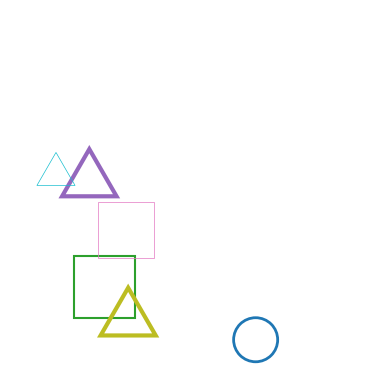[{"shape": "circle", "thickness": 2, "radius": 0.29, "center": [0.664, 0.118]}, {"shape": "square", "thickness": 1.5, "radius": 0.4, "center": [0.271, 0.255]}, {"shape": "triangle", "thickness": 3, "radius": 0.41, "center": [0.232, 0.531]}, {"shape": "square", "thickness": 0.5, "radius": 0.36, "center": [0.328, 0.403]}, {"shape": "triangle", "thickness": 3, "radius": 0.41, "center": [0.333, 0.17]}, {"shape": "triangle", "thickness": 0.5, "radius": 0.29, "center": [0.145, 0.547]}]